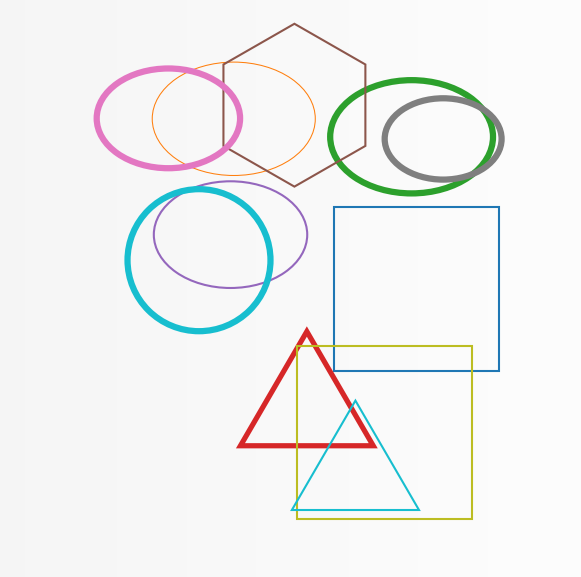[{"shape": "square", "thickness": 1, "radius": 0.71, "center": [0.716, 0.499]}, {"shape": "oval", "thickness": 0.5, "radius": 0.7, "center": [0.402, 0.793]}, {"shape": "oval", "thickness": 3, "radius": 0.7, "center": [0.708, 0.762]}, {"shape": "triangle", "thickness": 2.5, "radius": 0.66, "center": [0.528, 0.293]}, {"shape": "oval", "thickness": 1, "radius": 0.66, "center": [0.397, 0.593]}, {"shape": "hexagon", "thickness": 1, "radius": 0.7, "center": [0.507, 0.817]}, {"shape": "oval", "thickness": 3, "radius": 0.62, "center": [0.29, 0.794]}, {"shape": "oval", "thickness": 3, "radius": 0.5, "center": [0.762, 0.759]}, {"shape": "square", "thickness": 1, "radius": 0.75, "center": [0.662, 0.251]}, {"shape": "triangle", "thickness": 1, "radius": 0.63, "center": [0.612, 0.179]}, {"shape": "circle", "thickness": 3, "radius": 0.61, "center": [0.342, 0.549]}]